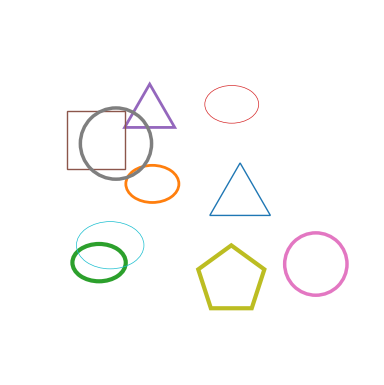[{"shape": "triangle", "thickness": 1, "radius": 0.45, "center": [0.624, 0.486]}, {"shape": "oval", "thickness": 2, "radius": 0.34, "center": [0.396, 0.522]}, {"shape": "oval", "thickness": 3, "radius": 0.35, "center": [0.257, 0.318]}, {"shape": "oval", "thickness": 0.5, "radius": 0.35, "center": [0.602, 0.729]}, {"shape": "triangle", "thickness": 2, "radius": 0.38, "center": [0.389, 0.707]}, {"shape": "square", "thickness": 1, "radius": 0.38, "center": [0.25, 0.636]}, {"shape": "circle", "thickness": 2.5, "radius": 0.4, "center": [0.82, 0.314]}, {"shape": "circle", "thickness": 2.5, "radius": 0.46, "center": [0.301, 0.627]}, {"shape": "pentagon", "thickness": 3, "radius": 0.45, "center": [0.601, 0.272]}, {"shape": "oval", "thickness": 0.5, "radius": 0.44, "center": [0.286, 0.363]}]